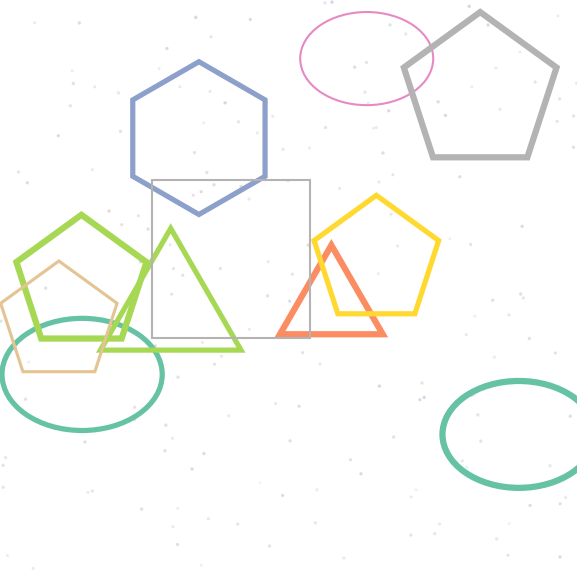[{"shape": "oval", "thickness": 3, "radius": 0.66, "center": [0.898, 0.247]}, {"shape": "oval", "thickness": 2.5, "radius": 0.69, "center": [0.142, 0.351]}, {"shape": "triangle", "thickness": 3, "radius": 0.51, "center": [0.574, 0.472]}, {"shape": "hexagon", "thickness": 2.5, "radius": 0.66, "center": [0.344, 0.76]}, {"shape": "oval", "thickness": 1, "radius": 0.58, "center": [0.635, 0.898]}, {"shape": "triangle", "thickness": 2.5, "radius": 0.7, "center": [0.296, 0.463]}, {"shape": "pentagon", "thickness": 3, "radius": 0.59, "center": [0.141, 0.509]}, {"shape": "pentagon", "thickness": 2.5, "radius": 0.57, "center": [0.652, 0.548]}, {"shape": "pentagon", "thickness": 1.5, "radius": 0.53, "center": [0.102, 0.441]}, {"shape": "pentagon", "thickness": 3, "radius": 0.7, "center": [0.831, 0.839]}, {"shape": "square", "thickness": 1, "radius": 0.69, "center": [0.4, 0.551]}]